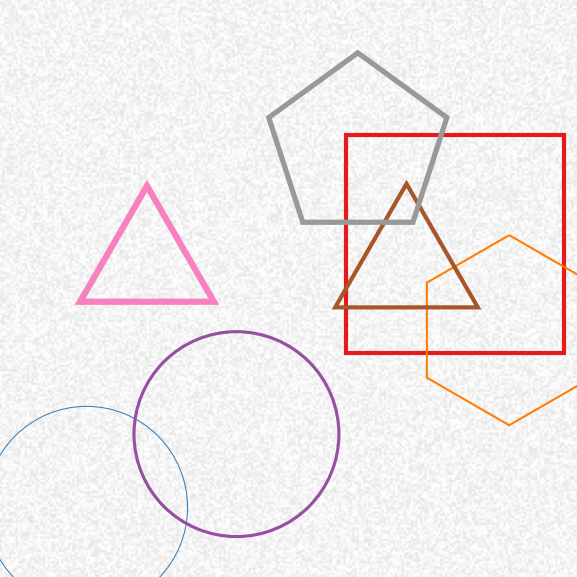[{"shape": "square", "thickness": 2, "radius": 0.94, "center": [0.788, 0.576]}, {"shape": "circle", "thickness": 0.5, "radius": 0.87, "center": [0.15, 0.121]}, {"shape": "circle", "thickness": 1.5, "radius": 0.89, "center": [0.409, 0.247]}, {"shape": "hexagon", "thickness": 1, "radius": 0.82, "center": [0.882, 0.427]}, {"shape": "triangle", "thickness": 2, "radius": 0.71, "center": [0.704, 0.538]}, {"shape": "triangle", "thickness": 3, "radius": 0.67, "center": [0.254, 0.544]}, {"shape": "pentagon", "thickness": 2.5, "radius": 0.81, "center": [0.62, 0.745]}]